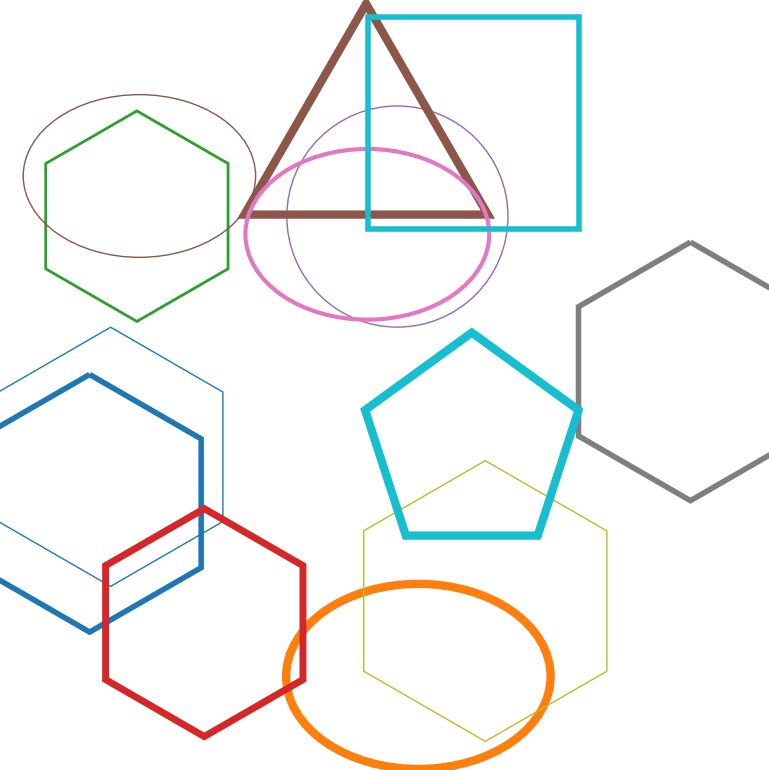[{"shape": "hexagon", "thickness": 2, "radius": 0.84, "center": [0.116, 0.346]}, {"shape": "hexagon", "thickness": 0.5, "radius": 0.84, "center": [0.144, 0.407]}, {"shape": "oval", "thickness": 3, "radius": 0.86, "center": [0.543, 0.122]}, {"shape": "hexagon", "thickness": 1, "radius": 0.68, "center": [0.178, 0.719]}, {"shape": "hexagon", "thickness": 2.5, "radius": 0.74, "center": [0.265, 0.191]}, {"shape": "circle", "thickness": 0.5, "radius": 0.72, "center": [0.516, 0.719]}, {"shape": "oval", "thickness": 0.5, "radius": 0.75, "center": [0.181, 0.771]}, {"shape": "triangle", "thickness": 3, "radius": 0.91, "center": [0.475, 0.813]}, {"shape": "oval", "thickness": 1.5, "radius": 0.79, "center": [0.477, 0.696]}, {"shape": "hexagon", "thickness": 2, "radius": 0.84, "center": [0.897, 0.518]}, {"shape": "hexagon", "thickness": 0.5, "radius": 0.91, "center": [0.63, 0.219]}, {"shape": "square", "thickness": 2, "radius": 0.69, "center": [0.615, 0.84]}, {"shape": "pentagon", "thickness": 3, "radius": 0.73, "center": [0.613, 0.422]}]